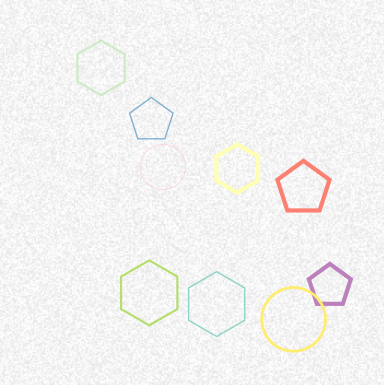[{"shape": "hexagon", "thickness": 1, "radius": 0.42, "center": [0.563, 0.21]}, {"shape": "hexagon", "thickness": 3, "radius": 0.31, "center": [0.616, 0.562]}, {"shape": "pentagon", "thickness": 3, "radius": 0.36, "center": [0.788, 0.511]}, {"shape": "pentagon", "thickness": 1, "radius": 0.3, "center": [0.393, 0.688]}, {"shape": "hexagon", "thickness": 1.5, "radius": 0.42, "center": [0.388, 0.239]}, {"shape": "circle", "thickness": 0.5, "radius": 0.29, "center": [0.423, 0.566]}, {"shape": "pentagon", "thickness": 3, "radius": 0.29, "center": [0.857, 0.257]}, {"shape": "hexagon", "thickness": 1.5, "radius": 0.35, "center": [0.262, 0.824]}, {"shape": "circle", "thickness": 2, "radius": 0.41, "center": [0.763, 0.17]}]